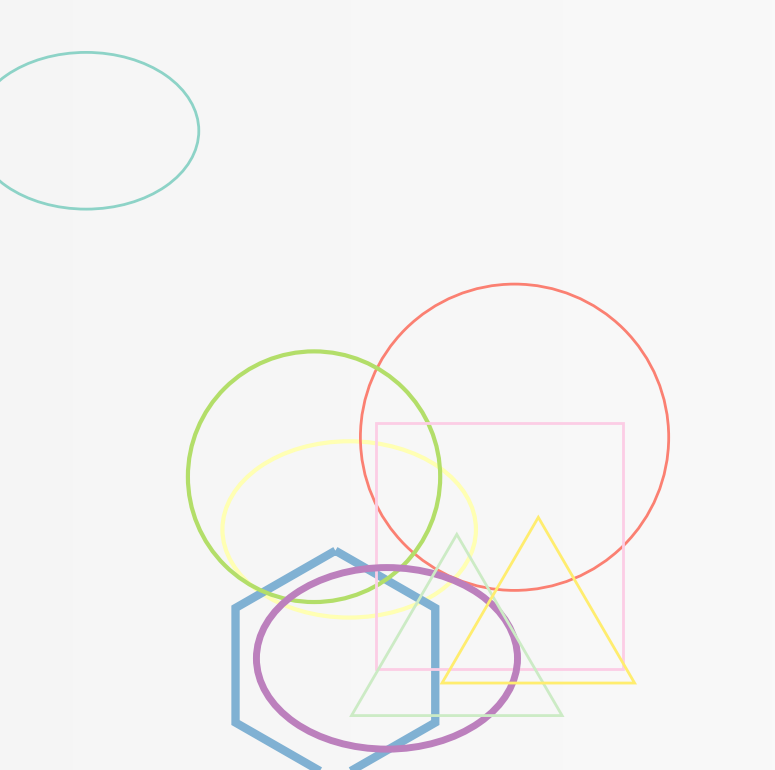[{"shape": "oval", "thickness": 1, "radius": 0.73, "center": [0.111, 0.83]}, {"shape": "oval", "thickness": 1.5, "radius": 0.82, "center": [0.451, 0.312]}, {"shape": "circle", "thickness": 1, "radius": 0.99, "center": [0.664, 0.432]}, {"shape": "hexagon", "thickness": 3, "radius": 0.74, "center": [0.433, 0.136]}, {"shape": "circle", "thickness": 1.5, "radius": 0.81, "center": [0.405, 0.381]}, {"shape": "square", "thickness": 1, "radius": 0.8, "center": [0.644, 0.291]}, {"shape": "oval", "thickness": 2.5, "radius": 0.84, "center": [0.499, 0.145]}, {"shape": "triangle", "thickness": 1, "radius": 0.78, "center": [0.589, 0.149]}, {"shape": "triangle", "thickness": 1, "radius": 0.72, "center": [0.695, 0.185]}]